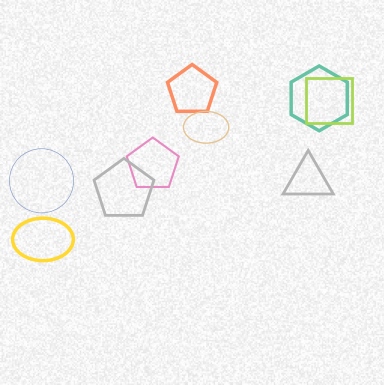[{"shape": "hexagon", "thickness": 2.5, "radius": 0.42, "center": [0.829, 0.745]}, {"shape": "pentagon", "thickness": 2.5, "radius": 0.34, "center": [0.499, 0.765]}, {"shape": "circle", "thickness": 0.5, "radius": 0.42, "center": [0.108, 0.53]}, {"shape": "pentagon", "thickness": 1.5, "radius": 0.36, "center": [0.397, 0.572]}, {"shape": "square", "thickness": 2, "radius": 0.3, "center": [0.855, 0.739]}, {"shape": "oval", "thickness": 2.5, "radius": 0.39, "center": [0.112, 0.378]}, {"shape": "oval", "thickness": 1, "radius": 0.29, "center": [0.535, 0.669]}, {"shape": "pentagon", "thickness": 2, "radius": 0.41, "center": [0.322, 0.507]}, {"shape": "triangle", "thickness": 2, "radius": 0.38, "center": [0.8, 0.534]}]